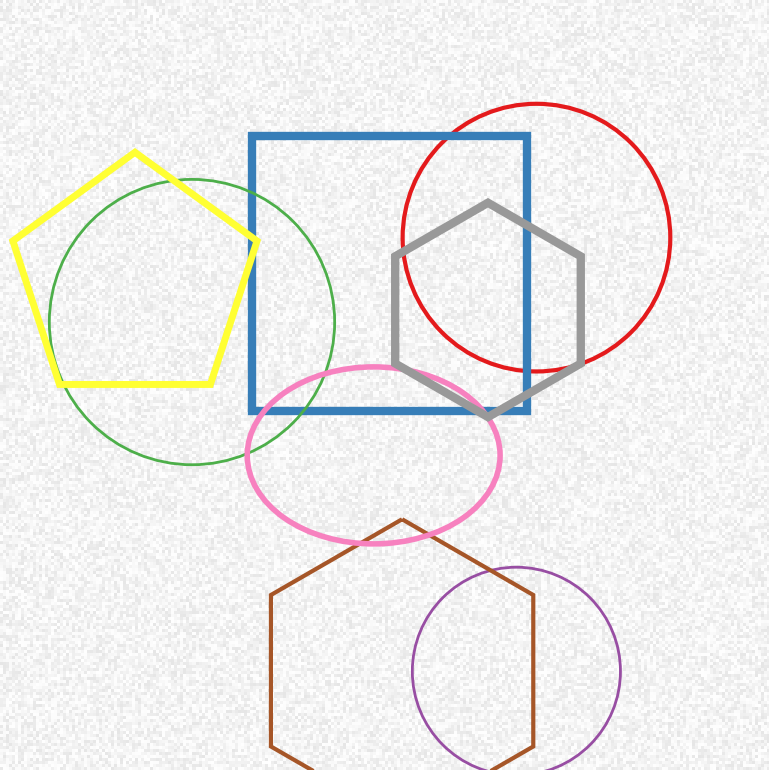[{"shape": "circle", "thickness": 1.5, "radius": 0.87, "center": [0.697, 0.691]}, {"shape": "square", "thickness": 3, "radius": 0.89, "center": [0.506, 0.645]}, {"shape": "circle", "thickness": 1, "radius": 0.93, "center": [0.249, 0.582]}, {"shape": "circle", "thickness": 1, "radius": 0.68, "center": [0.671, 0.128]}, {"shape": "pentagon", "thickness": 2.5, "radius": 0.83, "center": [0.175, 0.636]}, {"shape": "hexagon", "thickness": 1.5, "radius": 0.98, "center": [0.522, 0.129]}, {"shape": "oval", "thickness": 2, "radius": 0.82, "center": [0.485, 0.409]}, {"shape": "hexagon", "thickness": 3, "radius": 0.7, "center": [0.634, 0.598]}]